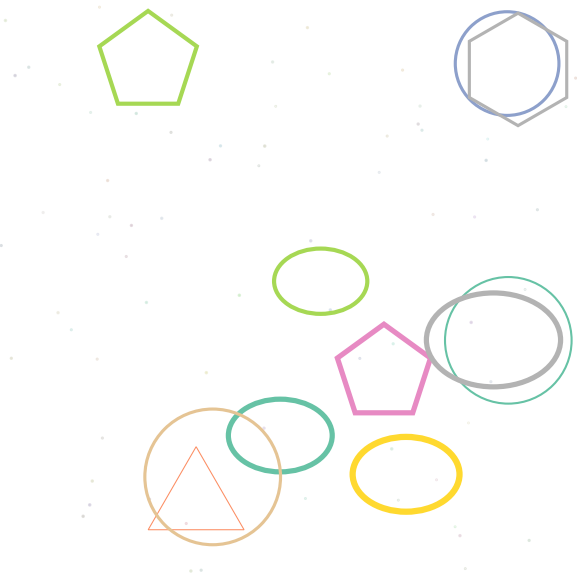[{"shape": "circle", "thickness": 1, "radius": 0.55, "center": [0.88, 0.41]}, {"shape": "oval", "thickness": 2.5, "radius": 0.45, "center": [0.485, 0.245]}, {"shape": "triangle", "thickness": 0.5, "radius": 0.48, "center": [0.34, 0.13]}, {"shape": "circle", "thickness": 1.5, "radius": 0.45, "center": [0.878, 0.889]}, {"shape": "pentagon", "thickness": 2.5, "radius": 0.42, "center": [0.665, 0.353]}, {"shape": "oval", "thickness": 2, "radius": 0.4, "center": [0.555, 0.512]}, {"shape": "pentagon", "thickness": 2, "radius": 0.44, "center": [0.256, 0.891]}, {"shape": "oval", "thickness": 3, "radius": 0.46, "center": [0.703, 0.178]}, {"shape": "circle", "thickness": 1.5, "radius": 0.59, "center": [0.368, 0.173]}, {"shape": "oval", "thickness": 2.5, "radius": 0.58, "center": [0.855, 0.411]}, {"shape": "hexagon", "thickness": 1.5, "radius": 0.49, "center": [0.897, 0.879]}]